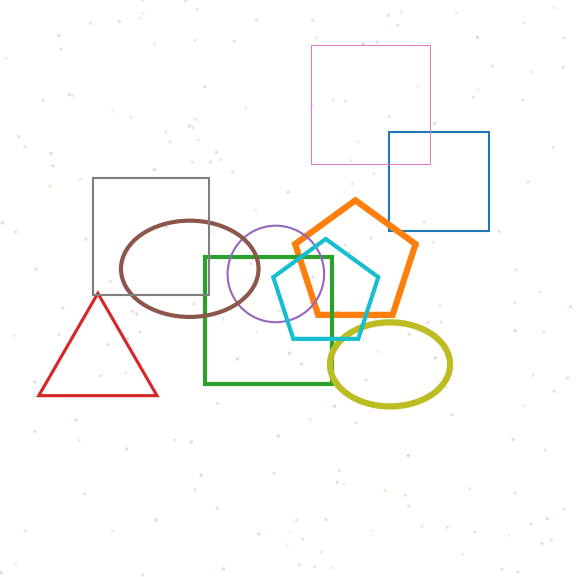[{"shape": "square", "thickness": 1, "radius": 0.43, "center": [0.76, 0.685]}, {"shape": "pentagon", "thickness": 3, "radius": 0.55, "center": [0.615, 0.543]}, {"shape": "square", "thickness": 2, "radius": 0.55, "center": [0.465, 0.445]}, {"shape": "triangle", "thickness": 1.5, "radius": 0.59, "center": [0.169, 0.373]}, {"shape": "circle", "thickness": 1, "radius": 0.42, "center": [0.478, 0.525]}, {"shape": "oval", "thickness": 2, "radius": 0.6, "center": [0.329, 0.534]}, {"shape": "square", "thickness": 0.5, "radius": 0.51, "center": [0.641, 0.818]}, {"shape": "square", "thickness": 1, "radius": 0.5, "center": [0.261, 0.59]}, {"shape": "oval", "thickness": 3, "radius": 0.52, "center": [0.675, 0.368]}, {"shape": "pentagon", "thickness": 2, "radius": 0.48, "center": [0.564, 0.49]}]